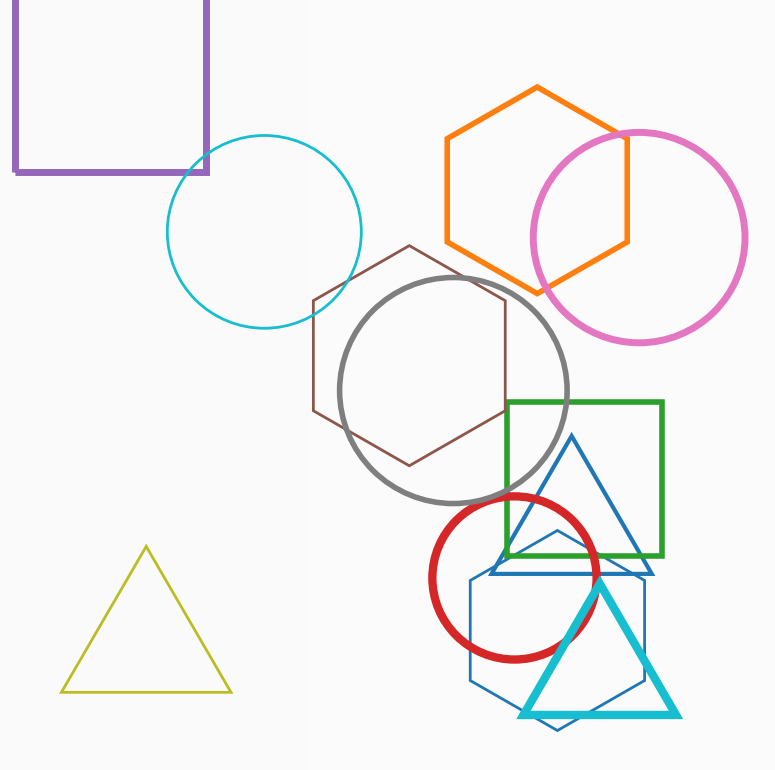[{"shape": "hexagon", "thickness": 1, "radius": 0.65, "center": [0.719, 0.181]}, {"shape": "triangle", "thickness": 1.5, "radius": 0.6, "center": [0.738, 0.314]}, {"shape": "hexagon", "thickness": 2, "radius": 0.67, "center": [0.693, 0.753]}, {"shape": "square", "thickness": 2, "radius": 0.5, "center": [0.754, 0.377]}, {"shape": "circle", "thickness": 3, "radius": 0.53, "center": [0.664, 0.249]}, {"shape": "square", "thickness": 2.5, "radius": 0.62, "center": [0.143, 0.899]}, {"shape": "hexagon", "thickness": 1, "radius": 0.71, "center": [0.528, 0.538]}, {"shape": "circle", "thickness": 2.5, "radius": 0.68, "center": [0.825, 0.691]}, {"shape": "circle", "thickness": 2, "radius": 0.73, "center": [0.585, 0.493]}, {"shape": "triangle", "thickness": 1, "radius": 0.63, "center": [0.189, 0.164]}, {"shape": "triangle", "thickness": 3, "radius": 0.57, "center": [0.774, 0.128]}, {"shape": "circle", "thickness": 1, "radius": 0.63, "center": [0.341, 0.699]}]